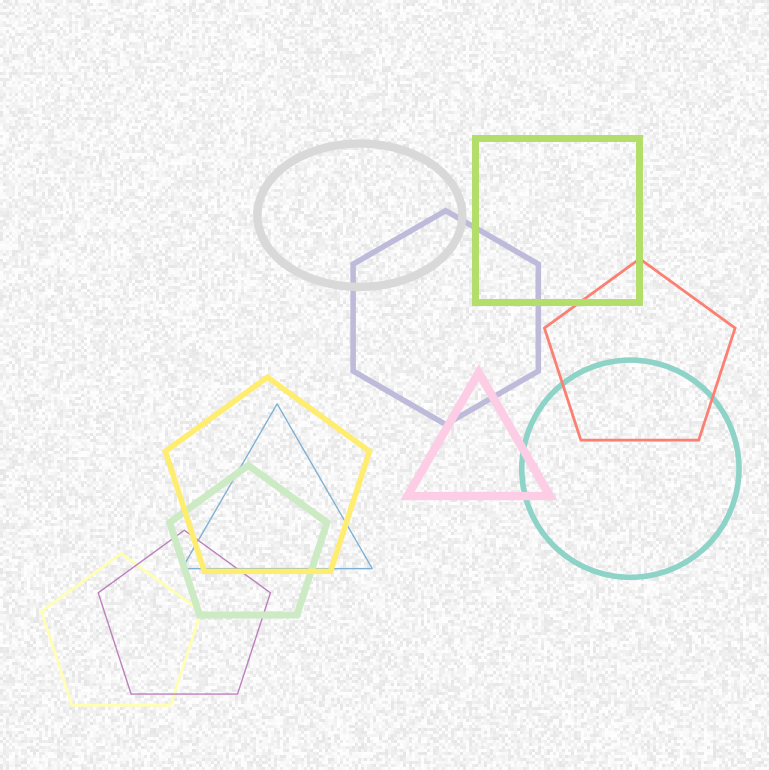[{"shape": "circle", "thickness": 2, "radius": 0.71, "center": [0.819, 0.391]}, {"shape": "pentagon", "thickness": 1, "radius": 0.54, "center": [0.158, 0.172]}, {"shape": "hexagon", "thickness": 2, "radius": 0.69, "center": [0.579, 0.588]}, {"shape": "pentagon", "thickness": 1, "radius": 0.65, "center": [0.831, 0.534]}, {"shape": "triangle", "thickness": 0.5, "radius": 0.71, "center": [0.36, 0.333]}, {"shape": "square", "thickness": 2.5, "radius": 0.53, "center": [0.724, 0.714]}, {"shape": "triangle", "thickness": 3, "radius": 0.53, "center": [0.622, 0.409]}, {"shape": "oval", "thickness": 3, "radius": 0.67, "center": [0.467, 0.721]}, {"shape": "pentagon", "thickness": 0.5, "radius": 0.59, "center": [0.239, 0.194]}, {"shape": "pentagon", "thickness": 2.5, "radius": 0.54, "center": [0.322, 0.288]}, {"shape": "pentagon", "thickness": 2, "radius": 0.7, "center": [0.347, 0.371]}]